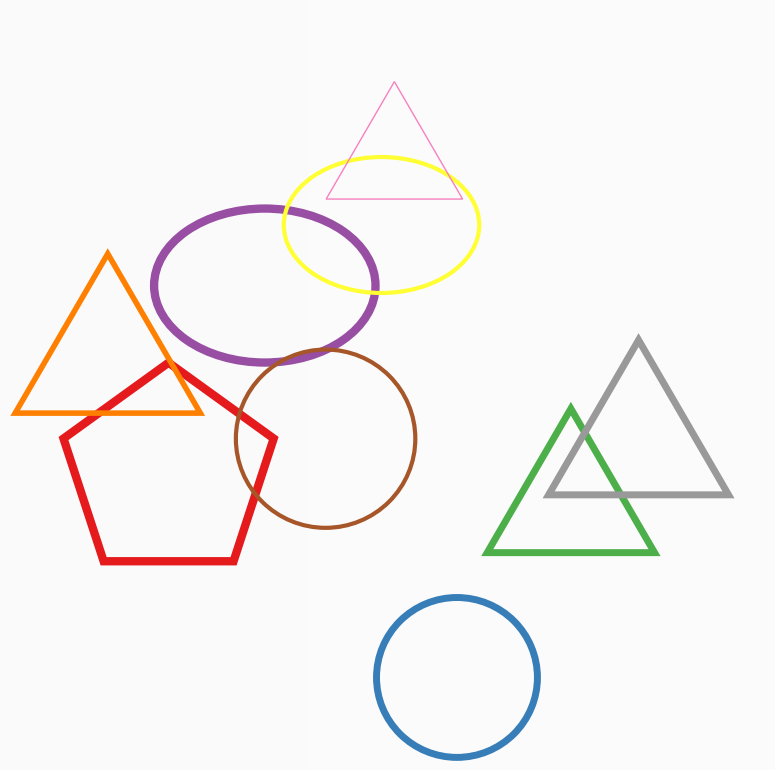[{"shape": "pentagon", "thickness": 3, "radius": 0.71, "center": [0.218, 0.386]}, {"shape": "circle", "thickness": 2.5, "radius": 0.52, "center": [0.59, 0.12]}, {"shape": "triangle", "thickness": 2.5, "radius": 0.62, "center": [0.737, 0.345]}, {"shape": "oval", "thickness": 3, "radius": 0.71, "center": [0.342, 0.629]}, {"shape": "triangle", "thickness": 2, "radius": 0.69, "center": [0.139, 0.532]}, {"shape": "oval", "thickness": 1.5, "radius": 0.63, "center": [0.492, 0.708]}, {"shape": "circle", "thickness": 1.5, "radius": 0.58, "center": [0.42, 0.43]}, {"shape": "triangle", "thickness": 0.5, "radius": 0.51, "center": [0.509, 0.792]}, {"shape": "triangle", "thickness": 2.5, "radius": 0.67, "center": [0.824, 0.424]}]